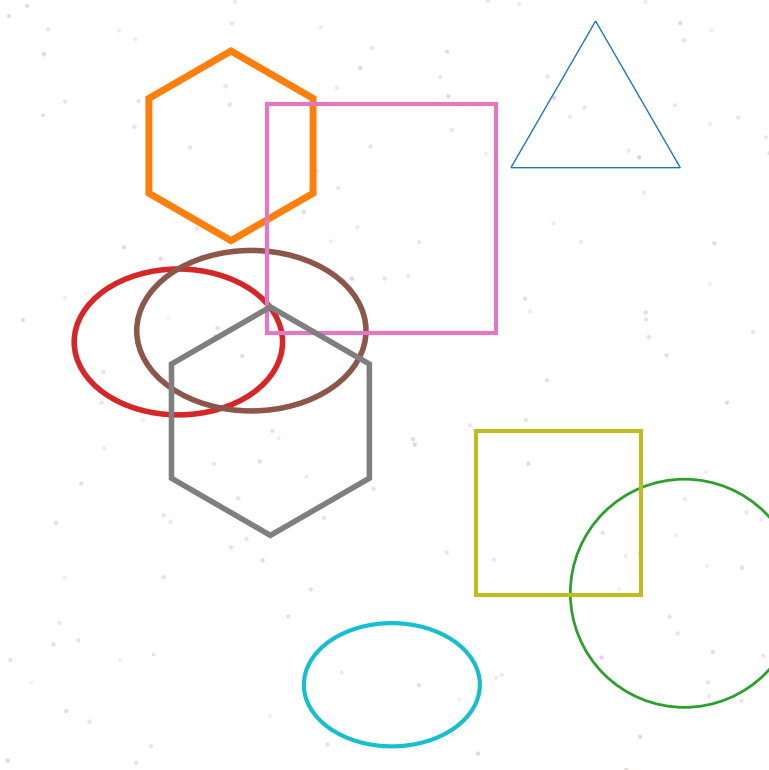[{"shape": "triangle", "thickness": 0.5, "radius": 0.63, "center": [0.774, 0.846]}, {"shape": "hexagon", "thickness": 2.5, "radius": 0.62, "center": [0.3, 0.811]}, {"shape": "circle", "thickness": 1, "radius": 0.74, "center": [0.889, 0.23]}, {"shape": "oval", "thickness": 2, "radius": 0.68, "center": [0.232, 0.556]}, {"shape": "oval", "thickness": 2, "radius": 0.74, "center": [0.326, 0.571]}, {"shape": "square", "thickness": 1.5, "radius": 0.74, "center": [0.496, 0.716]}, {"shape": "hexagon", "thickness": 2, "radius": 0.74, "center": [0.351, 0.453]}, {"shape": "square", "thickness": 1.5, "radius": 0.54, "center": [0.725, 0.334]}, {"shape": "oval", "thickness": 1.5, "radius": 0.57, "center": [0.509, 0.111]}]